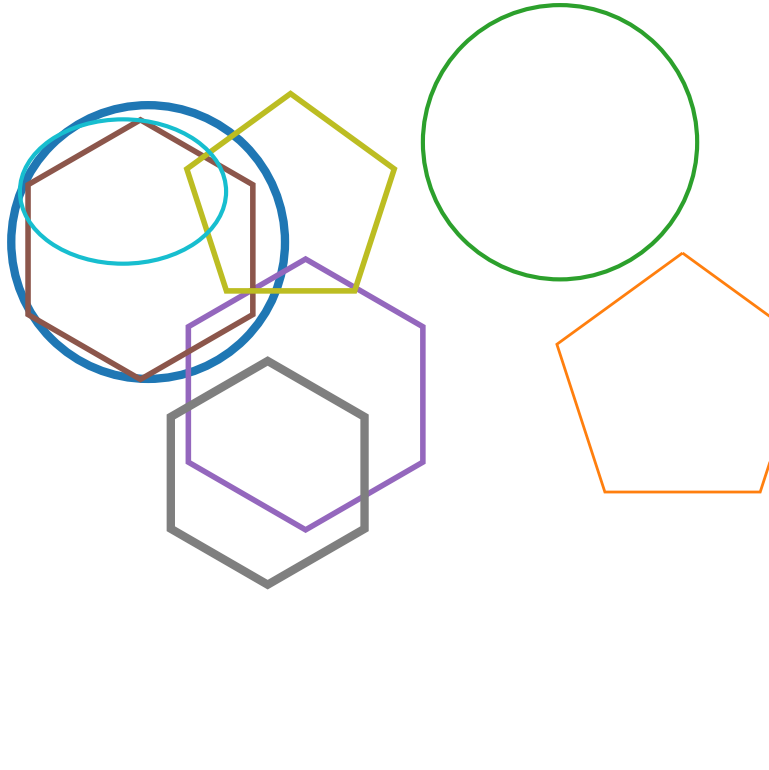[{"shape": "circle", "thickness": 3, "radius": 0.89, "center": [0.192, 0.686]}, {"shape": "pentagon", "thickness": 1, "radius": 0.86, "center": [0.886, 0.5]}, {"shape": "circle", "thickness": 1.5, "radius": 0.89, "center": [0.727, 0.815]}, {"shape": "hexagon", "thickness": 2, "radius": 0.88, "center": [0.397, 0.488]}, {"shape": "hexagon", "thickness": 2, "radius": 0.84, "center": [0.182, 0.676]}, {"shape": "hexagon", "thickness": 3, "radius": 0.73, "center": [0.348, 0.386]}, {"shape": "pentagon", "thickness": 2, "radius": 0.71, "center": [0.377, 0.737]}, {"shape": "oval", "thickness": 1.5, "radius": 0.67, "center": [0.16, 0.751]}]